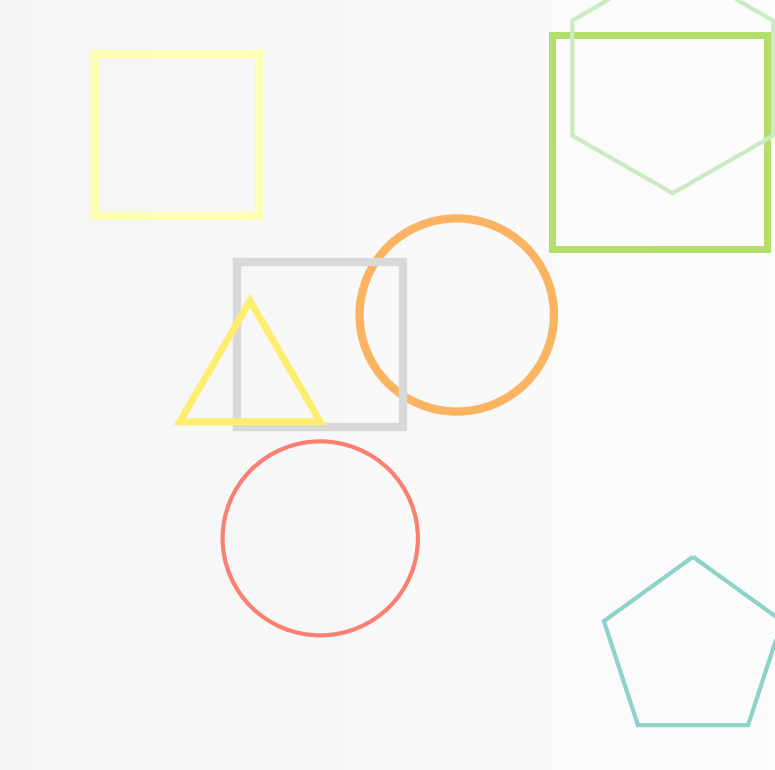[{"shape": "pentagon", "thickness": 1.5, "radius": 0.6, "center": [0.894, 0.156]}, {"shape": "square", "thickness": 3, "radius": 0.53, "center": [0.228, 0.825]}, {"shape": "circle", "thickness": 1.5, "radius": 0.63, "center": [0.413, 0.301]}, {"shape": "circle", "thickness": 3, "radius": 0.63, "center": [0.589, 0.591]}, {"shape": "square", "thickness": 2.5, "radius": 0.69, "center": [0.851, 0.815]}, {"shape": "square", "thickness": 3, "radius": 0.53, "center": [0.413, 0.553]}, {"shape": "hexagon", "thickness": 1.5, "radius": 0.75, "center": [0.868, 0.899]}, {"shape": "triangle", "thickness": 2.5, "radius": 0.52, "center": [0.323, 0.505]}]